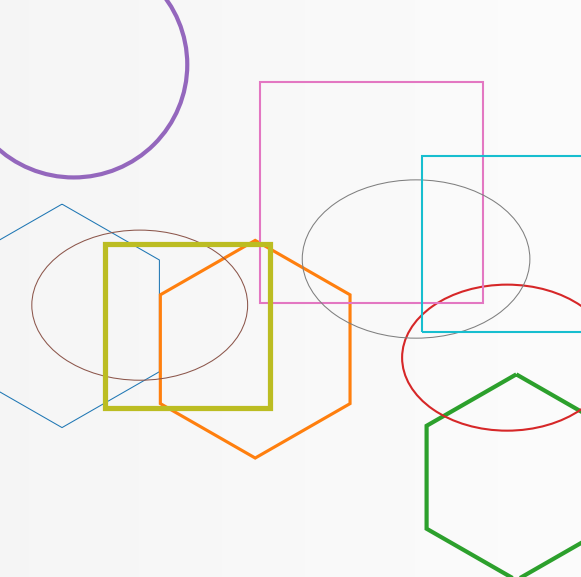[{"shape": "hexagon", "thickness": 0.5, "radius": 0.97, "center": [0.107, 0.452]}, {"shape": "hexagon", "thickness": 1.5, "radius": 0.94, "center": [0.439, 0.394]}, {"shape": "hexagon", "thickness": 2, "radius": 0.89, "center": [0.888, 0.173]}, {"shape": "oval", "thickness": 1, "radius": 0.9, "center": [0.872, 0.38]}, {"shape": "circle", "thickness": 2, "radius": 0.98, "center": [0.127, 0.887]}, {"shape": "oval", "thickness": 0.5, "radius": 0.93, "center": [0.24, 0.471]}, {"shape": "square", "thickness": 1, "radius": 0.96, "center": [0.64, 0.666]}, {"shape": "oval", "thickness": 0.5, "radius": 0.98, "center": [0.716, 0.551]}, {"shape": "square", "thickness": 2.5, "radius": 0.71, "center": [0.323, 0.434]}, {"shape": "square", "thickness": 1, "radius": 0.77, "center": [0.879, 0.577]}]